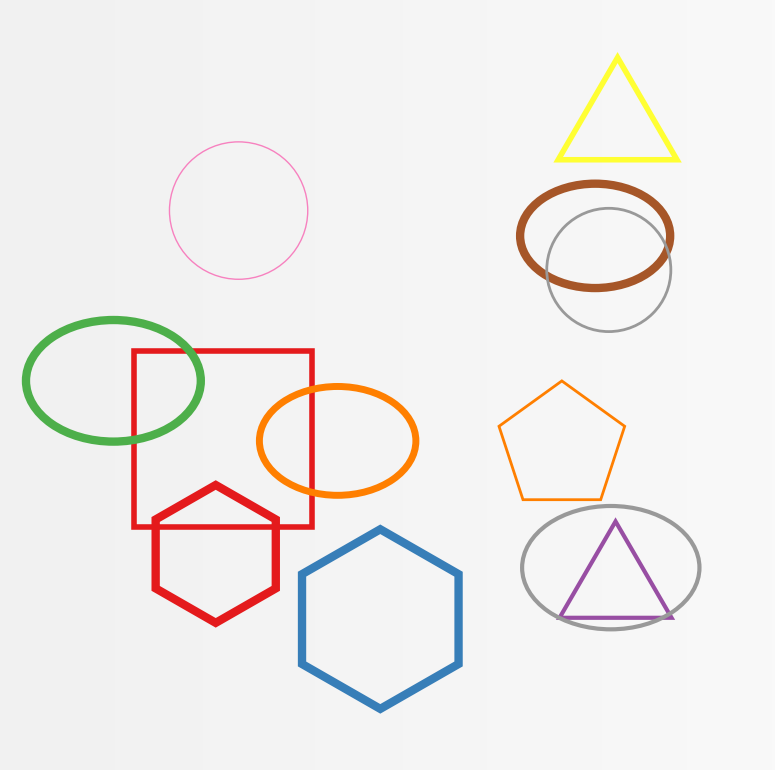[{"shape": "square", "thickness": 2, "radius": 0.57, "center": [0.288, 0.43]}, {"shape": "hexagon", "thickness": 3, "radius": 0.45, "center": [0.278, 0.281]}, {"shape": "hexagon", "thickness": 3, "radius": 0.58, "center": [0.491, 0.196]}, {"shape": "oval", "thickness": 3, "radius": 0.56, "center": [0.146, 0.505]}, {"shape": "triangle", "thickness": 1.5, "radius": 0.42, "center": [0.794, 0.239]}, {"shape": "pentagon", "thickness": 1, "radius": 0.43, "center": [0.725, 0.42]}, {"shape": "oval", "thickness": 2.5, "radius": 0.5, "center": [0.436, 0.427]}, {"shape": "triangle", "thickness": 2, "radius": 0.44, "center": [0.797, 0.837]}, {"shape": "oval", "thickness": 3, "radius": 0.48, "center": [0.768, 0.694]}, {"shape": "circle", "thickness": 0.5, "radius": 0.45, "center": [0.308, 0.727]}, {"shape": "circle", "thickness": 1, "radius": 0.4, "center": [0.786, 0.649]}, {"shape": "oval", "thickness": 1.5, "radius": 0.57, "center": [0.788, 0.263]}]